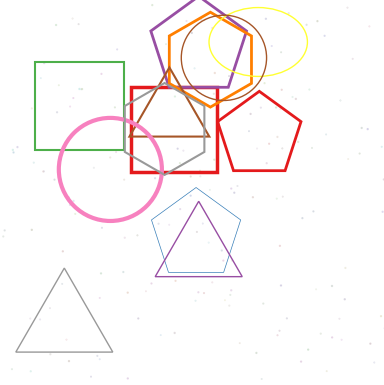[{"shape": "pentagon", "thickness": 2, "radius": 0.57, "center": [0.673, 0.649]}, {"shape": "square", "thickness": 2.5, "radius": 0.56, "center": [0.451, 0.664]}, {"shape": "pentagon", "thickness": 0.5, "radius": 0.61, "center": [0.509, 0.391]}, {"shape": "square", "thickness": 1.5, "radius": 0.57, "center": [0.207, 0.724]}, {"shape": "pentagon", "thickness": 2, "radius": 0.65, "center": [0.516, 0.879]}, {"shape": "triangle", "thickness": 1, "radius": 0.65, "center": [0.516, 0.347]}, {"shape": "hexagon", "thickness": 2, "radius": 0.62, "center": [0.546, 0.845]}, {"shape": "oval", "thickness": 1, "radius": 0.64, "center": [0.671, 0.891]}, {"shape": "circle", "thickness": 1, "radius": 0.55, "center": [0.582, 0.85]}, {"shape": "triangle", "thickness": 1.5, "radius": 0.6, "center": [0.44, 0.705]}, {"shape": "circle", "thickness": 3, "radius": 0.67, "center": [0.287, 0.56]}, {"shape": "triangle", "thickness": 1, "radius": 0.73, "center": [0.167, 0.158]}, {"shape": "hexagon", "thickness": 1.5, "radius": 0.6, "center": [0.428, 0.665]}]